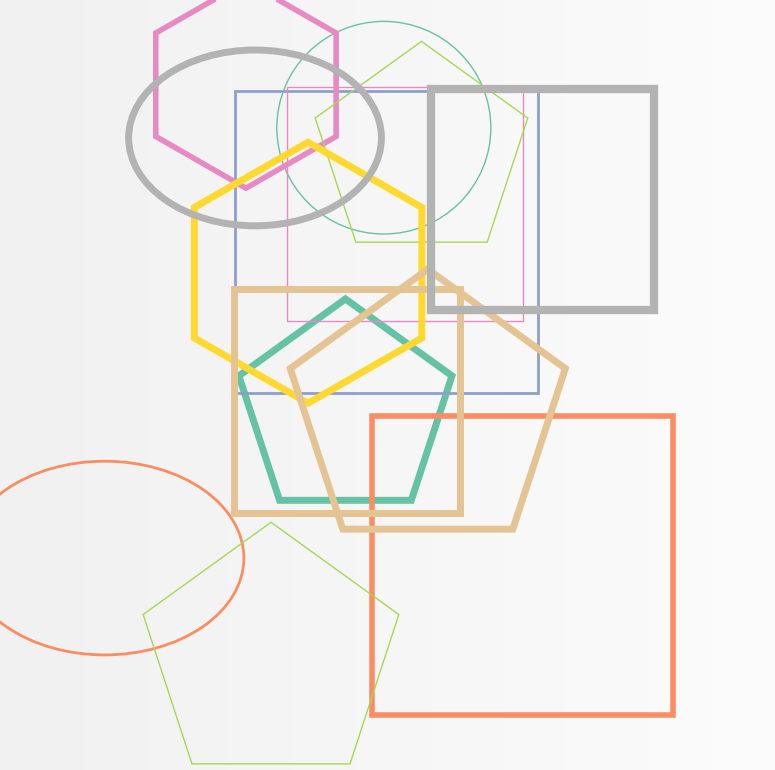[{"shape": "circle", "thickness": 0.5, "radius": 0.69, "center": [0.495, 0.834]}, {"shape": "pentagon", "thickness": 2.5, "radius": 0.72, "center": [0.446, 0.467]}, {"shape": "oval", "thickness": 1, "radius": 0.9, "center": [0.135, 0.275]}, {"shape": "square", "thickness": 2, "radius": 0.97, "center": [0.674, 0.265]}, {"shape": "square", "thickness": 1, "radius": 0.98, "center": [0.499, 0.685]}, {"shape": "hexagon", "thickness": 2, "radius": 0.67, "center": [0.317, 0.89]}, {"shape": "square", "thickness": 0.5, "radius": 0.76, "center": [0.523, 0.736]}, {"shape": "pentagon", "thickness": 0.5, "radius": 0.72, "center": [0.544, 0.802]}, {"shape": "pentagon", "thickness": 0.5, "radius": 0.87, "center": [0.35, 0.148]}, {"shape": "hexagon", "thickness": 2.5, "radius": 0.85, "center": [0.398, 0.646]}, {"shape": "pentagon", "thickness": 2.5, "radius": 0.93, "center": [0.552, 0.464]}, {"shape": "square", "thickness": 2.5, "radius": 0.73, "center": [0.448, 0.479]}, {"shape": "oval", "thickness": 2.5, "radius": 0.82, "center": [0.329, 0.821]}, {"shape": "square", "thickness": 3, "radius": 0.72, "center": [0.7, 0.741]}]